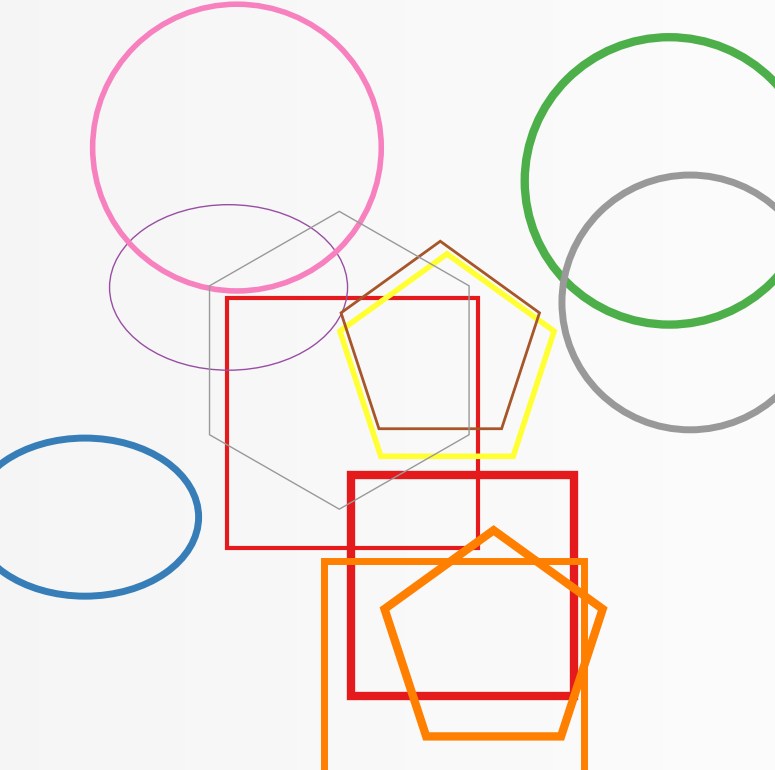[{"shape": "square", "thickness": 1.5, "radius": 0.81, "center": [0.455, 0.451]}, {"shape": "square", "thickness": 3, "radius": 0.72, "center": [0.597, 0.24]}, {"shape": "oval", "thickness": 2.5, "radius": 0.73, "center": [0.11, 0.328]}, {"shape": "circle", "thickness": 3, "radius": 0.93, "center": [0.864, 0.765]}, {"shape": "oval", "thickness": 0.5, "radius": 0.77, "center": [0.295, 0.627]}, {"shape": "pentagon", "thickness": 3, "radius": 0.74, "center": [0.637, 0.163]}, {"shape": "square", "thickness": 2.5, "radius": 0.84, "center": [0.586, 0.103]}, {"shape": "pentagon", "thickness": 2, "radius": 0.73, "center": [0.577, 0.525]}, {"shape": "pentagon", "thickness": 1, "radius": 0.67, "center": [0.568, 0.552]}, {"shape": "circle", "thickness": 2, "radius": 0.93, "center": [0.306, 0.808]}, {"shape": "circle", "thickness": 2.5, "radius": 0.83, "center": [0.891, 0.607]}, {"shape": "hexagon", "thickness": 0.5, "radius": 0.97, "center": [0.438, 0.532]}]